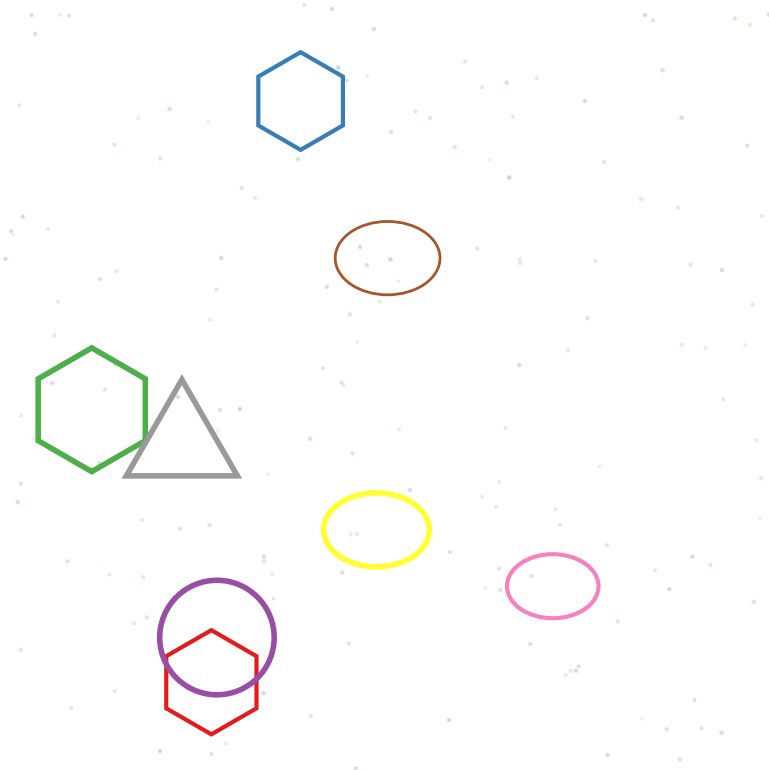[{"shape": "hexagon", "thickness": 1.5, "radius": 0.34, "center": [0.275, 0.114]}, {"shape": "hexagon", "thickness": 1.5, "radius": 0.32, "center": [0.39, 0.869]}, {"shape": "hexagon", "thickness": 2, "radius": 0.4, "center": [0.119, 0.468]}, {"shape": "circle", "thickness": 2, "radius": 0.37, "center": [0.282, 0.172]}, {"shape": "oval", "thickness": 2, "radius": 0.34, "center": [0.489, 0.312]}, {"shape": "oval", "thickness": 1, "radius": 0.34, "center": [0.503, 0.665]}, {"shape": "oval", "thickness": 1.5, "radius": 0.3, "center": [0.718, 0.239]}, {"shape": "triangle", "thickness": 2, "radius": 0.42, "center": [0.236, 0.424]}]